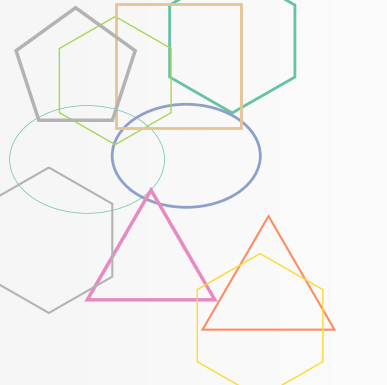[{"shape": "oval", "thickness": 0.5, "radius": 1.0, "center": [0.225, 0.586]}, {"shape": "hexagon", "thickness": 2, "radius": 0.93, "center": [0.599, 0.893]}, {"shape": "triangle", "thickness": 1.5, "radius": 0.98, "center": [0.693, 0.242]}, {"shape": "oval", "thickness": 2, "radius": 0.96, "center": [0.481, 0.595]}, {"shape": "triangle", "thickness": 2.5, "radius": 0.95, "center": [0.39, 0.316]}, {"shape": "hexagon", "thickness": 1, "radius": 0.83, "center": [0.297, 0.791]}, {"shape": "hexagon", "thickness": 1, "radius": 0.94, "center": [0.671, 0.154]}, {"shape": "square", "thickness": 2, "radius": 0.81, "center": [0.461, 0.828]}, {"shape": "hexagon", "thickness": 1.5, "radius": 0.94, "center": [0.126, 0.376]}, {"shape": "pentagon", "thickness": 2.5, "radius": 0.81, "center": [0.195, 0.818]}]